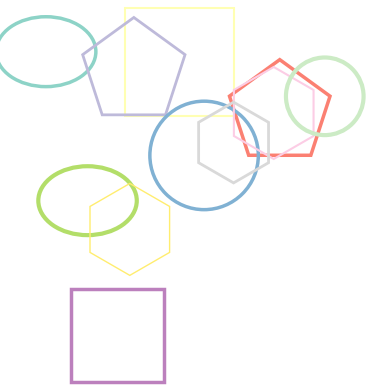[{"shape": "oval", "thickness": 2.5, "radius": 0.65, "center": [0.119, 0.866]}, {"shape": "square", "thickness": 1.5, "radius": 0.7, "center": [0.466, 0.839]}, {"shape": "pentagon", "thickness": 2, "radius": 0.7, "center": [0.348, 0.815]}, {"shape": "pentagon", "thickness": 2.5, "radius": 0.69, "center": [0.727, 0.708]}, {"shape": "circle", "thickness": 2.5, "radius": 0.7, "center": [0.53, 0.596]}, {"shape": "oval", "thickness": 3, "radius": 0.64, "center": [0.227, 0.479]}, {"shape": "hexagon", "thickness": 1.5, "radius": 0.6, "center": [0.711, 0.707]}, {"shape": "hexagon", "thickness": 2, "radius": 0.52, "center": [0.607, 0.63]}, {"shape": "square", "thickness": 2.5, "radius": 0.6, "center": [0.306, 0.128]}, {"shape": "circle", "thickness": 3, "radius": 0.5, "center": [0.844, 0.75]}, {"shape": "hexagon", "thickness": 1, "radius": 0.6, "center": [0.337, 0.404]}]